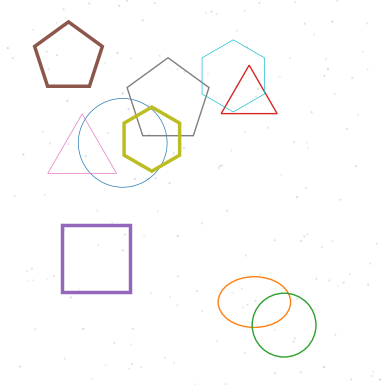[{"shape": "circle", "thickness": 0.5, "radius": 0.58, "center": [0.319, 0.629]}, {"shape": "oval", "thickness": 1, "radius": 0.47, "center": [0.661, 0.215]}, {"shape": "circle", "thickness": 1, "radius": 0.41, "center": [0.738, 0.156]}, {"shape": "triangle", "thickness": 1, "radius": 0.42, "center": [0.647, 0.747]}, {"shape": "square", "thickness": 2.5, "radius": 0.44, "center": [0.249, 0.328]}, {"shape": "pentagon", "thickness": 2.5, "radius": 0.46, "center": [0.178, 0.851]}, {"shape": "triangle", "thickness": 0.5, "radius": 0.52, "center": [0.213, 0.601]}, {"shape": "pentagon", "thickness": 1, "radius": 0.56, "center": [0.436, 0.738]}, {"shape": "hexagon", "thickness": 2.5, "radius": 0.42, "center": [0.394, 0.639]}, {"shape": "hexagon", "thickness": 0.5, "radius": 0.47, "center": [0.606, 0.803]}]